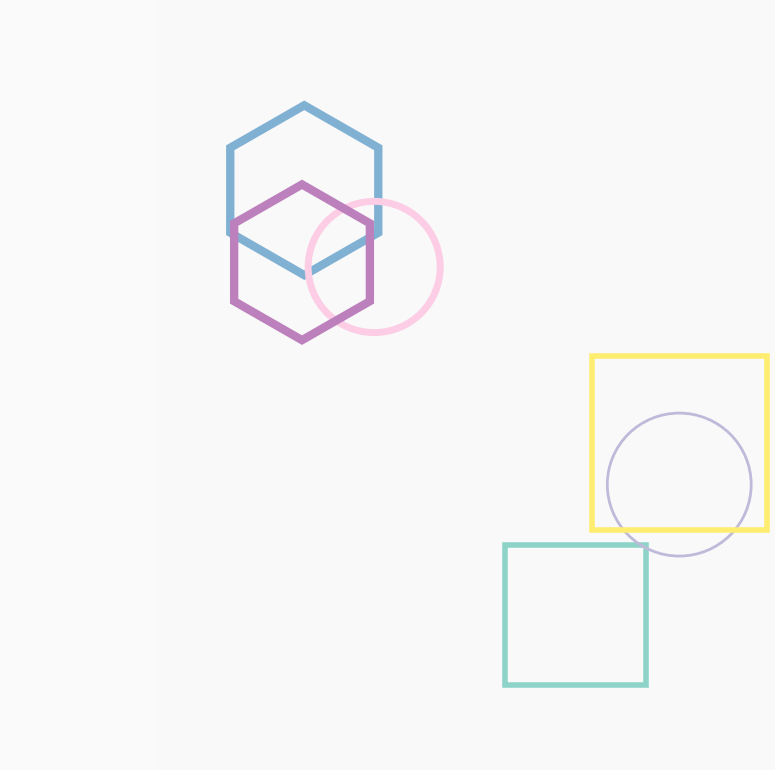[{"shape": "square", "thickness": 2, "radius": 0.46, "center": [0.743, 0.201]}, {"shape": "circle", "thickness": 1, "radius": 0.46, "center": [0.876, 0.371]}, {"shape": "hexagon", "thickness": 3, "radius": 0.55, "center": [0.393, 0.753]}, {"shape": "circle", "thickness": 2.5, "radius": 0.43, "center": [0.483, 0.653]}, {"shape": "hexagon", "thickness": 3, "radius": 0.51, "center": [0.39, 0.659]}, {"shape": "square", "thickness": 2, "radius": 0.56, "center": [0.877, 0.425]}]